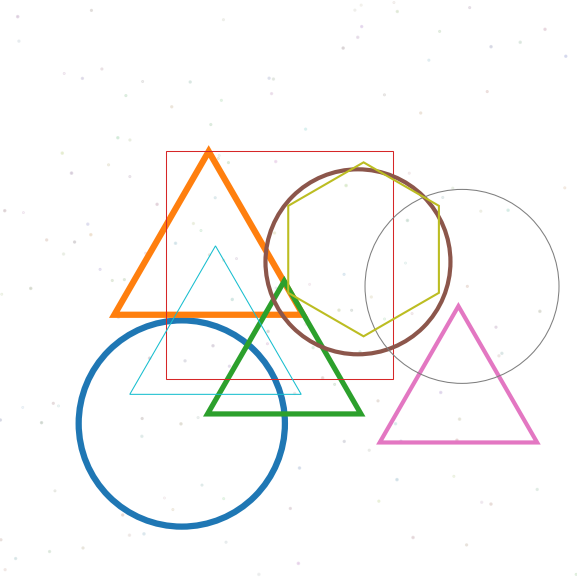[{"shape": "circle", "thickness": 3, "radius": 0.89, "center": [0.315, 0.266]}, {"shape": "triangle", "thickness": 3, "radius": 0.94, "center": [0.361, 0.548]}, {"shape": "triangle", "thickness": 2.5, "radius": 0.77, "center": [0.492, 0.359]}, {"shape": "square", "thickness": 0.5, "radius": 0.98, "center": [0.484, 0.54]}, {"shape": "circle", "thickness": 2, "radius": 0.8, "center": [0.62, 0.546]}, {"shape": "triangle", "thickness": 2, "radius": 0.79, "center": [0.794, 0.312]}, {"shape": "circle", "thickness": 0.5, "radius": 0.84, "center": [0.8, 0.503]}, {"shape": "hexagon", "thickness": 1, "radius": 0.75, "center": [0.63, 0.567]}, {"shape": "triangle", "thickness": 0.5, "radius": 0.86, "center": [0.373, 0.402]}]